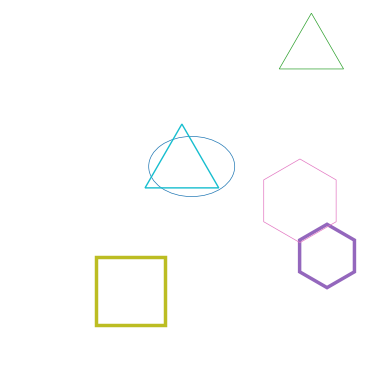[{"shape": "oval", "thickness": 0.5, "radius": 0.56, "center": [0.498, 0.568]}, {"shape": "triangle", "thickness": 0.5, "radius": 0.48, "center": [0.809, 0.869]}, {"shape": "hexagon", "thickness": 2.5, "radius": 0.41, "center": [0.849, 0.335]}, {"shape": "hexagon", "thickness": 0.5, "radius": 0.54, "center": [0.779, 0.478]}, {"shape": "square", "thickness": 2.5, "radius": 0.45, "center": [0.339, 0.244]}, {"shape": "triangle", "thickness": 1, "radius": 0.55, "center": [0.472, 0.567]}]